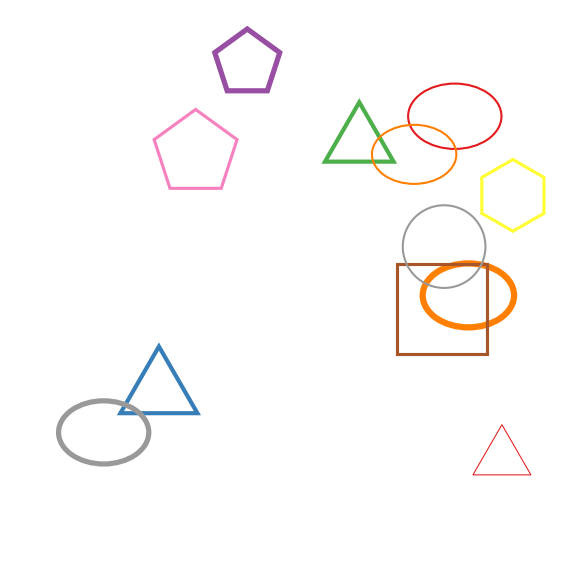[{"shape": "oval", "thickness": 1, "radius": 0.4, "center": [0.788, 0.798]}, {"shape": "triangle", "thickness": 0.5, "radius": 0.29, "center": [0.869, 0.206]}, {"shape": "triangle", "thickness": 2, "radius": 0.38, "center": [0.275, 0.322]}, {"shape": "triangle", "thickness": 2, "radius": 0.34, "center": [0.622, 0.754]}, {"shape": "pentagon", "thickness": 2.5, "radius": 0.3, "center": [0.428, 0.89]}, {"shape": "oval", "thickness": 1, "radius": 0.37, "center": [0.717, 0.732]}, {"shape": "oval", "thickness": 3, "radius": 0.4, "center": [0.811, 0.488]}, {"shape": "hexagon", "thickness": 1.5, "radius": 0.31, "center": [0.888, 0.661]}, {"shape": "square", "thickness": 1.5, "radius": 0.39, "center": [0.765, 0.464]}, {"shape": "pentagon", "thickness": 1.5, "radius": 0.38, "center": [0.339, 0.734]}, {"shape": "circle", "thickness": 1, "radius": 0.36, "center": [0.769, 0.572]}, {"shape": "oval", "thickness": 2.5, "radius": 0.39, "center": [0.18, 0.25]}]